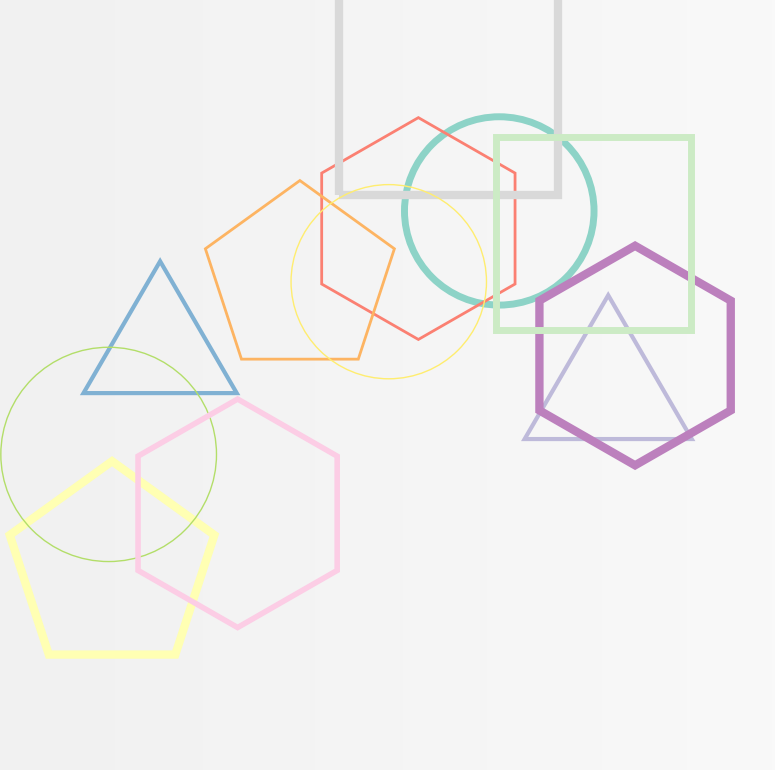[{"shape": "circle", "thickness": 2.5, "radius": 0.61, "center": [0.644, 0.726]}, {"shape": "pentagon", "thickness": 3, "radius": 0.69, "center": [0.145, 0.262]}, {"shape": "triangle", "thickness": 1.5, "radius": 0.62, "center": [0.785, 0.492]}, {"shape": "hexagon", "thickness": 1, "radius": 0.72, "center": [0.54, 0.703]}, {"shape": "triangle", "thickness": 1.5, "radius": 0.57, "center": [0.207, 0.547]}, {"shape": "pentagon", "thickness": 1, "radius": 0.64, "center": [0.387, 0.637]}, {"shape": "circle", "thickness": 0.5, "radius": 0.7, "center": [0.14, 0.41]}, {"shape": "hexagon", "thickness": 2, "radius": 0.74, "center": [0.307, 0.333]}, {"shape": "square", "thickness": 3, "radius": 0.71, "center": [0.578, 0.888]}, {"shape": "hexagon", "thickness": 3, "radius": 0.71, "center": [0.819, 0.538]}, {"shape": "square", "thickness": 2.5, "radius": 0.63, "center": [0.766, 0.697]}, {"shape": "circle", "thickness": 0.5, "radius": 0.63, "center": [0.502, 0.634]}]